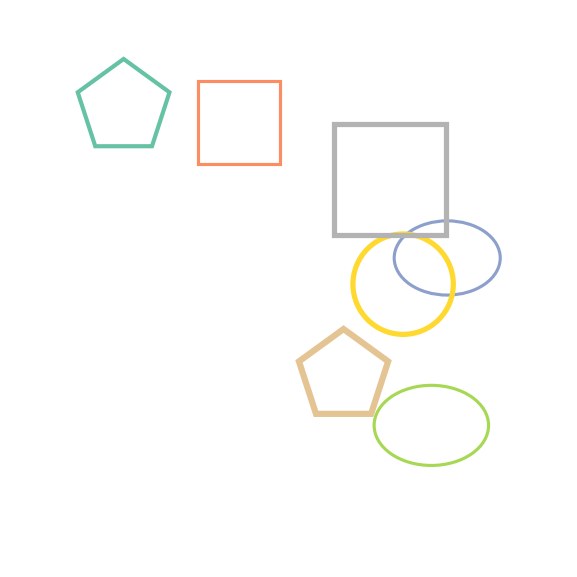[{"shape": "pentagon", "thickness": 2, "radius": 0.42, "center": [0.214, 0.813]}, {"shape": "square", "thickness": 1.5, "radius": 0.36, "center": [0.414, 0.787]}, {"shape": "oval", "thickness": 1.5, "radius": 0.46, "center": [0.774, 0.552]}, {"shape": "oval", "thickness": 1.5, "radius": 0.5, "center": [0.747, 0.263]}, {"shape": "circle", "thickness": 2.5, "radius": 0.43, "center": [0.698, 0.507]}, {"shape": "pentagon", "thickness": 3, "radius": 0.41, "center": [0.595, 0.348]}, {"shape": "square", "thickness": 2.5, "radius": 0.48, "center": [0.675, 0.688]}]